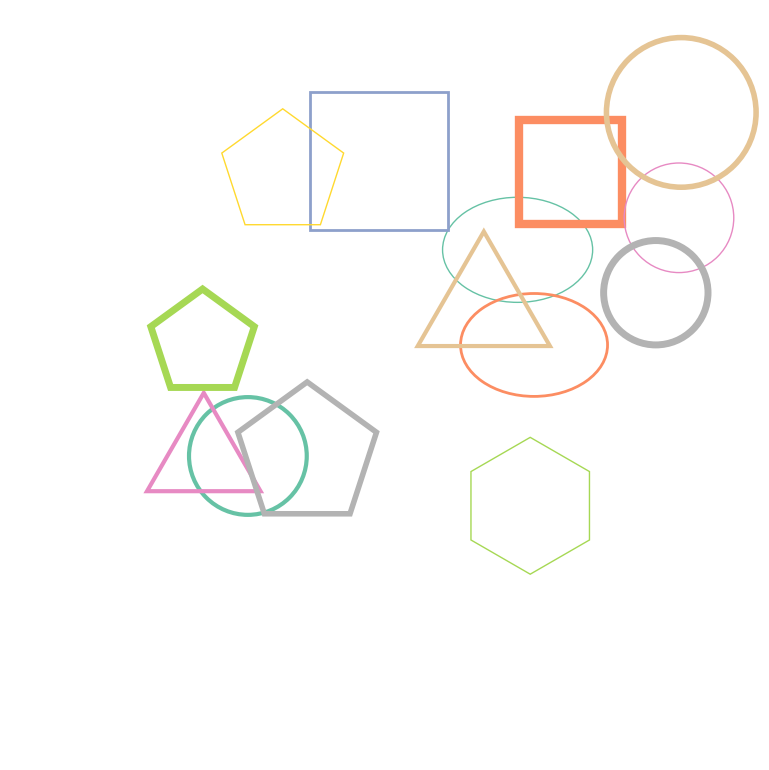[{"shape": "oval", "thickness": 0.5, "radius": 0.49, "center": [0.672, 0.676]}, {"shape": "circle", "thickness": 1.5, "radius": 0.38, "center": [0.322, 0.408]}, {"shape": "oval", "thickness": 1, "radius": 0.48, "center": [0.694, 0.552]}, {"shape": "square", "thickness": 3, "radius": 0.34, "center": [0.741, 0.777]}, {"shape": "square", "thickness": 1, "radius": 0.45, "center": [0.492, 0.791]}, {"shape": "circle", "thickness": 0.5, "radius": 0.36, "center": [0.882, 0.717]}, {"shape": "triangle", "thickness": 1.5, "radius": 0.43, "center": [0.265, 0.405]}, {"shape": "pentagon", "thickness": 2.5, "radius": 0.35, "center": [0.263, 0.554]}, {"shape": "hexagon", "thickness": 0.5, "radius": 0.44, "center": [0.689, 0.343]}, {"shape": "pentagon", "thickness": 0.5, "radius": 0.42, "center": [0.367, 0.775]}, {"shape": "triangle", "thickness": 1.5, "radius": 0.5, "center": [0.628, 0.6]}, {"shape": "circle", "thickness": 2, "radius": 0.49, "center": [0.885, 0.854]}, {"shape": "pentagon", "thickness": 2, "radius": 0.47, "center": [0.399, 0.409]}, {"shape": "circle", "thickness": 2.5, "radius": 0.34, "center": [0.852, 0.62]}]